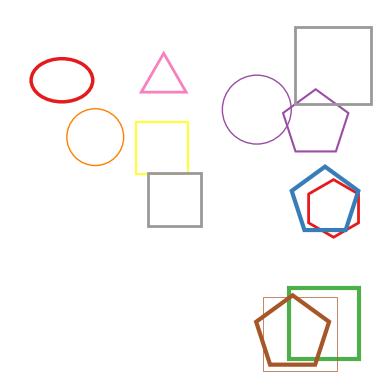[{"shape": "hexagon", "thickness": 2, "radius": 0.37, "center": [0.866, 0.459]}, {"shape": "oval", "thickness": 2.5, "radius": 0.4, "center": [0.161, 0.792]}, {"shape": "pentagon", "thickness": 3, "radius": 0.46, "center": [0.844, 0.476]}, {"shape": "square", "thickness": 3, "radius": 0.46, "center": [0.841, 0.16]}, {"shape": "circle", "thickness": 1, "radius": 0.45, "center": [0.667, 0.715]}, {"shape": "pentagon", "thickness": 1.5, "radius": 0.45, "center": [0.82, 0.679]}, {"shape": "circle", "thickness": 1, "radius": 0.37, "center": [0.247, 0.644]}, {"shape": "square", "thickness": 1.5, "radius": 0.34, "center": [0.421, 0.615]}, {"shape": "pentagon", "thickness": 3, "radius": 0.5, "center": [0.76, 0.133]}, {"shape": "square", "thickness": 0.5, "radius": 0.48, "center": [0.78, 0.132]}, {"shape": "triangle", "thickness": 2, "radius": 0.34, "center": [0.425, 0.794]}, {"shape": "square", "thickness": 2, "radius": 0.34, "center": [0.454, 0.481]}, {"shape": "square", "thickness": 2, "radius": 0.5, "center": [0.864, 0.83]}]